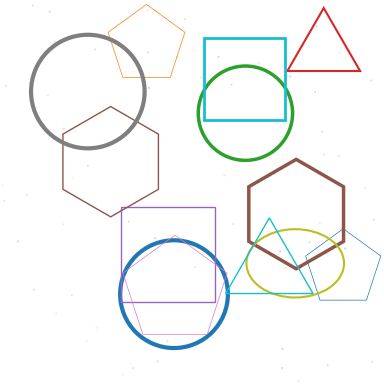[{"shape": "pentagon", "thickness": 0.5, "radius": 0.51, "center": [0.891, 0.303]}, {"shape": "circle", "thickness": 3, "radius": 0.7, "center": [0.452, 0.236]}, {"shape": "pentagon", "thickness": 0.5, "radius": 0.52, "center": [0.381, 0.884]}, {"shape": "circle", "thickness": 2.5, "radius": 0.61, "center": [0.637, 0.706]}, {"shape": "triangle", "thickness": 1.5, "radius": 0.55, "center": [0.841, 0.87]}, {"shape": "square", "thickness": 1, "radius": 0.61, "center": [0.437, 0.338]}, {"shape": "hexagon", "thickness": 2.5, "radius": 0.71, "center": [0.769, 0.444]}, {"shape": "hexagon", "thickness": 1, "radius": 0.72, "center": [0.287, 0.58]}, {"shape": "pentagon", "thickness": 0.5, "radius": 0.71, "center": [0.455, 0.247]}, {"shape": "circle", "thickness": 3, "radius": 0.74, "center": [0.228, 0.762]}, {"shape": "oval", "thickness": 1.5, "radius": 0.63, "center": [0.767, 0.316]}, {"shape": "triangle", "thickness": 1, "radius": 0.65, "center": [0.7, 0.303]}, {"shape": "square", "thickness": 2, "radius": 0.53, "center": [0.635, 0.794]}]